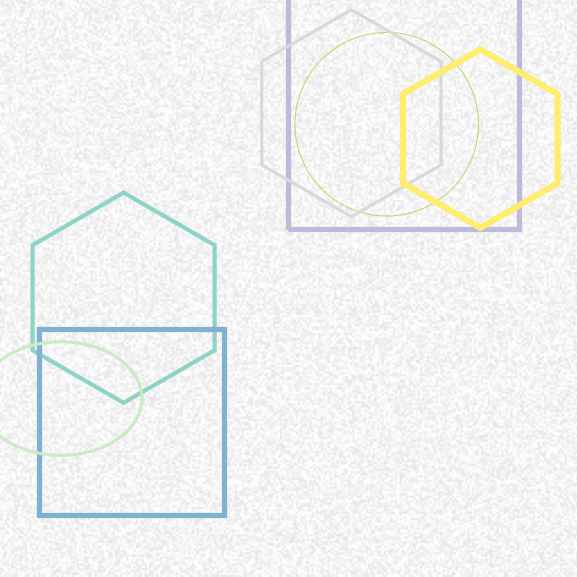[{"shape": "hexagon", "thickness": 2, "radius": 0.91, "center": [0.214, 0.484]}, {"shape": "square", "thickness": 2.5, "radius": 1.0, "center": [0.699, 0.803]}, {"shape": "square", "thickness": 2.5, "radius": 0.8, "center": [0.228, 0.268]}, {"shape": "circle", "thickness": 0.5, "radius": 0.79, "center": [0.67, 0.784]}, {"shape": "hexagon", "thickness": 1.5, "radius": 0.9, "center": [0.608, 0.803]}, {"shape": "oval", "thickness": 1.5, "radius": 0.7, "center": [0.105, 0.309]}, {"shape": "hexagon", "thickness": 3, "radius": 0.77, "center": [0.832, 0.759]}]